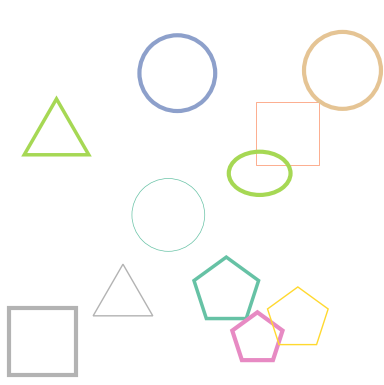[{"shape": "circle", "thickness": 0.5, "radius": 0.47, "center": [0.437, 0.442]}, {"shape": "pentagon", "thickness": 2.5, "radius": 0.44, "center": [0.588, 0.244]}, {"shape": "square", "thickness": 0.5, "radius": 0.41, "center": [0.747, 0.654]}, {"shape": "circle", "thickness": 3, "radius": 0.49, "center": [0.461, 0.81]}, {"shape": "pentagon", "thickness": 3, "radius": 0.34, "center": [0.669, 0.12]}, {"shape": "oval", "thickness": 3, "radius": 0.4, "center": [0.674, 0.55]}, {"shape": "triangle", "thickness": 2.5, "radius": 0.48, "center": [0.147, 0.646]}, {"shape": "pentagon", "thickness": 1, "radius": 0.41, "center": [0.774, 0.172]}, {"shape": "circle", "thickness": 3, "radius": 0.5, "center": [0.89, 0.817]}, {"shape": "square", "thickness": 3, "radius": 0.44, "center": [0.111, 0.114]}, {"shape": "triangle", "thickness": 1, "radius": 0.45, "center": [0.319, 0.224]}]